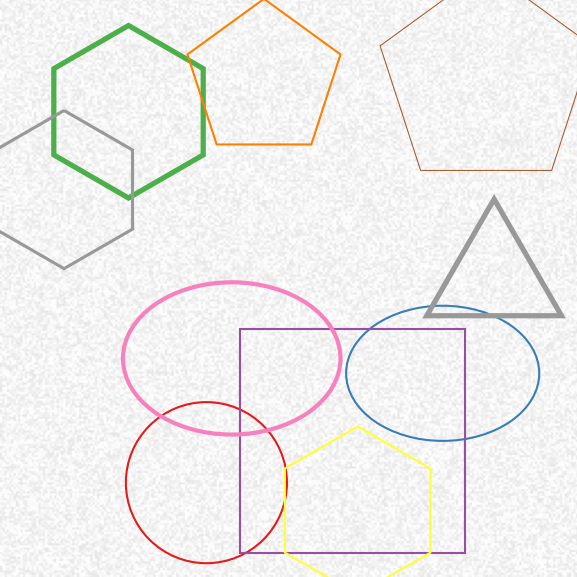[{"shape": "circle", "thickness": 1, "radius": 0.7, "center": [0.357, 0.163]}, {"shape": "oval", "thickness": 1, "radius": 0.84, "center": [0.767, 0.353]}, {"shape": "hexagon", "thickness": 2.5, "radius": 0.75, "center": [0.223, 0.806]}, {"shape": "square", "thickness": 1, "radius": 0.97, "center": [0.61, 0.235]}, {"shape": "pentagon", "thickness": 1, "radius": 0.7, "center": [0.457, 0.862]}, {"shape": "hexagon", "thickness": 1, "radius": 0.73, "center": [0.619, 0.115]}, {"shape": "pentagon", "thickness": 0.5, "radius": 0.97, "center": [0.842, 0.86]}, {"shape": "oval", "thickness": 2, "radius": 0.94, "center": [0.401, 0.378]}, {"shape": "hexagon", "thickness": 1.5, "radius": 0.68, "center": [0.111, 0.671]}, {"shape": "triangle", "thickness": 2.5, "radius": 0.67, "center": [0.856, 0.52]}]